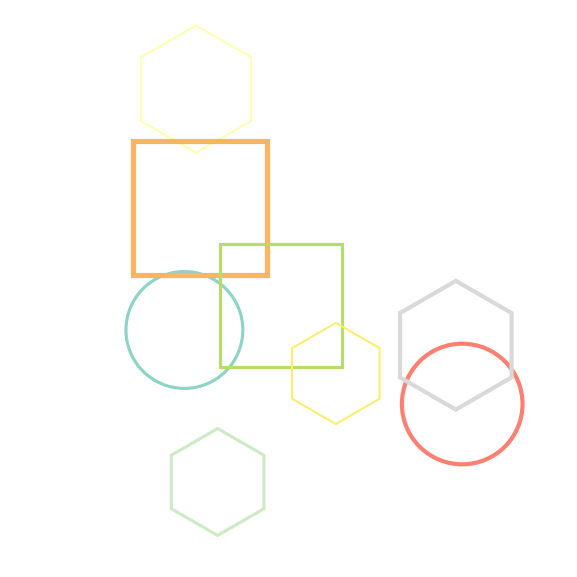[{"shape": "circle", "thickness": 1.5, "radius": 0.51, "center": [0.319, 0.428]}, {"shape": "hexagon", "thickness": 1, "radius": 0.55, "center": [0.339, 0.845]}, {"shape": "circle", "thickness": 2, "radius": 0.52, "center": [0.8, 0.3]}, {"shape": "square", "thickness": 2.5, "radius": 0.58, "center": [0.346, 0.64]}, {"shape": "square", "thickness": 1.5, "radius": 0.53, "center": [0.486, 0.47]}, {"shape": "hexagon", "thickness": 2, "radius": 0.56, "center": [0.789, 0.401]}, {"shape": "hexagon", "thickness": 1.5, "radius": 0.46, "center": [0.377, 0.165]}, {"shape": "hexagon", "thickness": 1, "radius": 0.44, "center": [0.582, 0.353]}]